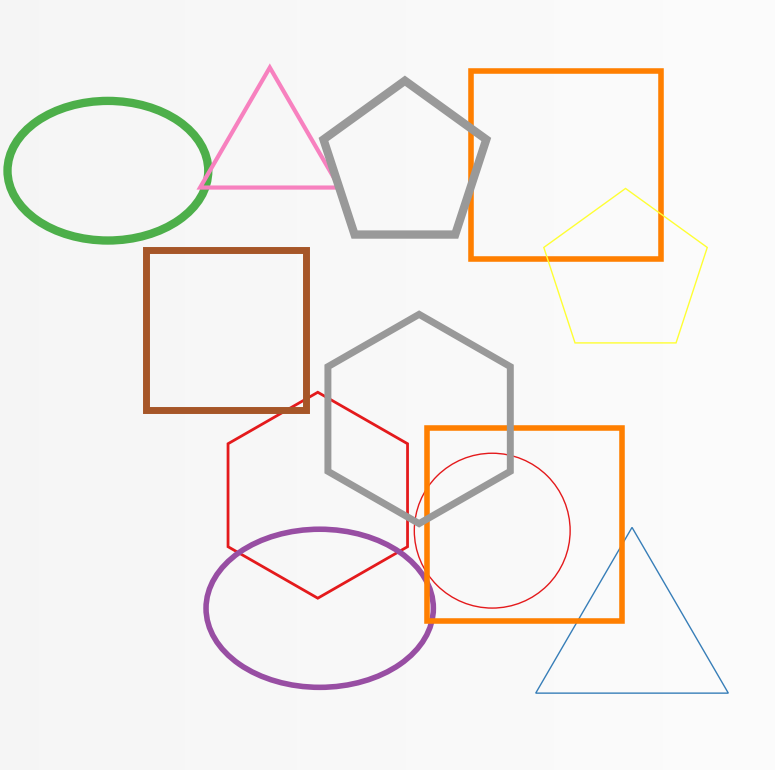[{"shape": "circle", "thickness": 0.5, "radius": 0.5, "center": [0.635, 0.311]}, {"shape": "hexagon", "thickness": 1, "radius": 0.67, "center": [0.41, 0.357]}, {"shape": "triangle", "thickness": 0.5, "radius": 0.72, "center": [0.816, 0.172]}, {"shape": "oval", "thickness": 3, "radius": 0.65, "center": [0.139, 0.778]}, {"shape": "oval", "thickness": 2, "radius": 0.73, "center": [0.413, 0.21]}, {"shape": "square", "thickness": 2, "radius": 0.61, "center": [0.73, 0.785]}, {"shape": "square", "thickness": 2, "radius": 0.63, "center": [0.676, 0.319]}, {"shape": "pentagon", "thickness": 0.5, "radius": 0.55, "center": [0.807, 0.644]}, {"shape": "square", "thickness": 2.5, "radius": 0.52, "center": [0.292, 0.571]}, {"shape": "triangle", "thickness": 1.5, "radius": 0.52, "center": [0.348, 0.808]}, {"shape": "pentagon", "thickness": 3, "radius": 0.55, "center": [0.522, 0.785]}, {"shape": "hexagon", "thickness": 2.5, "radius": 0.68, "center": [0.541, 0.456]}]